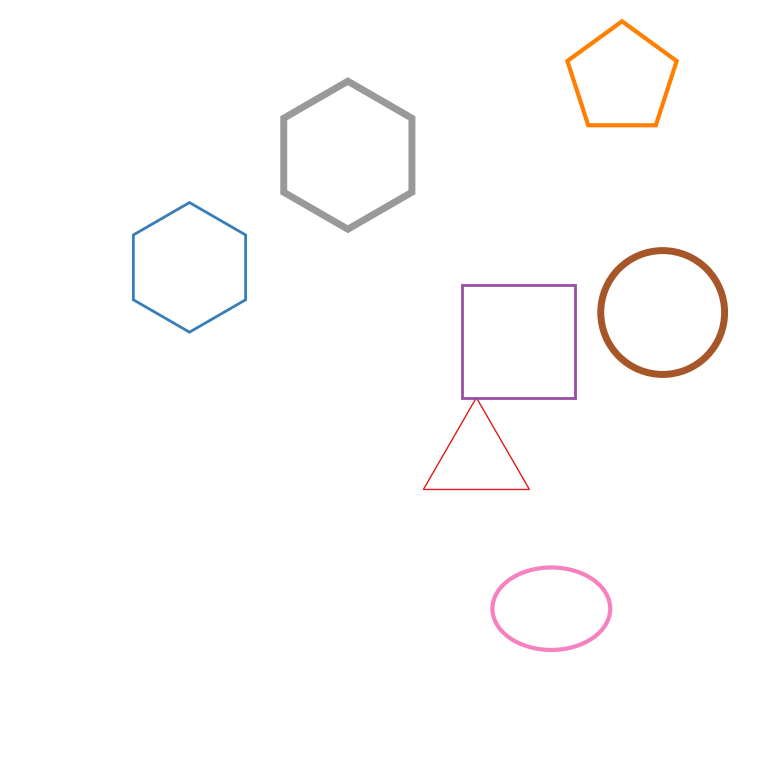[{"shape": "triangle", "thickness": 0.5, "radius": 0.4, "center": [0.619, 0.404]}, {"shape": "hexagon", "thickness": 1, "radius": 0.42, "center": [0.246, 0.653]}, {"shape": "square", "thickness": 1, "radius": 0.37, "center": [0.673, 0.557]}, {"shape": "pentagon", "thickness": 1.5, "radius": 0.37, "center": [0.808, 0.898]}, {"shape": "circle", "thickness": 2.5, "radius": 0.4, "center": [0.861, 0.594]}, {"shape": "oval", "thickness": 1.5, "radius": 0.38, "center": [0.716, 0.209]}, {"shape": "hexagon", "thickness": 2.5, "radius": 0.48, "center": [0.452, 0.798]}]